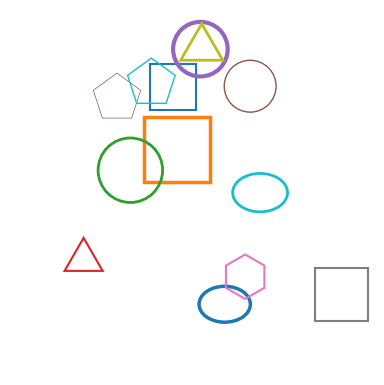[{"shape": "oval", "thickness": 2.5, "radius": 0.33, "center": [0.584, 0.21]}, {"shape": "square", "thickness": 1.5, "radius": 0.3, "center": [0.45, 0.773]}, {"shape": "square", "thickness": 2.5, "radius": 0.42, "center": [0.46, 0.612]}, {"shape": "circle", "thickness": 2, "radius": 0.42, "center": [0.339, 0.558]}, {"shape": "triangle", "thickness": 1.5, "radius": 0.29, "center": [0.217, 0.325]}, {"shape": "circle", "thickness": 3, "radius": 0.35, "center": [0.52, 0.872]}, {"shape": "circle", "thickness": 1, "radius": 0.34, "center": [0.65, 0.776]}, {"shape": "pentagon", "thickness": 0.5, "radius": 0.32, "center": [0.304, 0.746]}, {"shape": "hexagon", "thickness": 1.5, "radius": 0.29, "center": [0.637, 0.281]}, {"shape": "square", "thickness": 1.5, "radius": 0.34, "center": [0.886, 0.234]}, {"shape": "triangle", "thickness": 2, "radius": 0.32, "center": [0.524, 0.875]}, {"shape": "pentagon", "thickness": 1, "radius": 0.32, "center": [0.393, 0.784]}, {"shape": "oval", "thickness": 2, "radius": 0.36, "center": [0.676, 0.5]}]